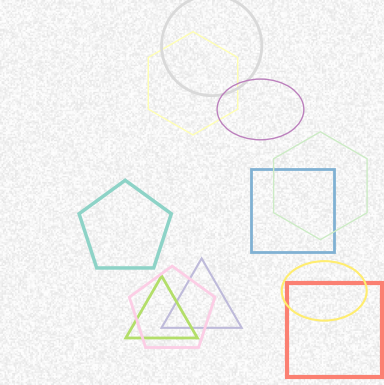[{"shape": "pentagon", "thickness": 2.5, "radius": 0.63, "center": [0.325, 0.406]}, {"shape": "hexagon", "thickness": 1, "radius": 0.67, "center": [0.501, 0.784]}, {"shape": "triangle", "thickness": 1.5, "radius": 0.6, "center": [0.524, 0.209]}, {"shape": "square", "thickness": 3, "radius": 0.61, "center": [0.869, 0.143]}, {"shape": "square", "thickness": 2, "radius": 0.54, "center": [0.76, 0.453]}, {"shape": "triangle", "thickness": 2, "radius": 0.54, "center": [0.42, 0.176]}, {"shape": "pentagon", "thickness": 2, "radius": 0.58, "center": [0.447, 0.192]}, {"shape": "circle", "thickness": 2, "radius": 0.65, "center": [0.55, 0.882]}, {"shape": "oval", "thickness": 1, "radius": 0.56, "center": [0.677, 0.716]}, {"shape": "hexagon", "thickness": 1, "radius": 0.7, "center": [0.832, 0.518]}, {"shape": "oval", "thickness": 1.5, "radius": 0.55, "center": [0.842, 0.245]}]